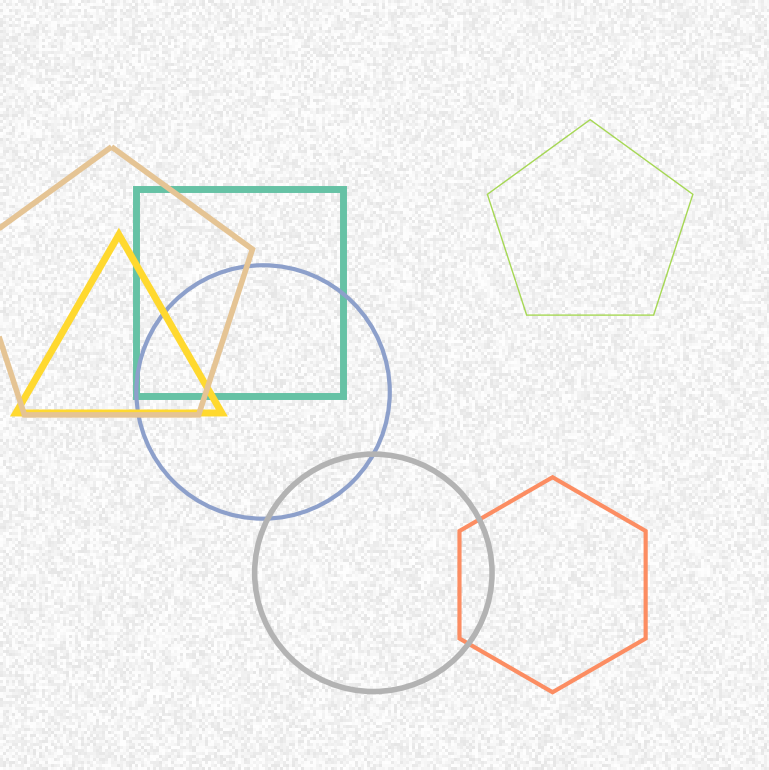[{"shape": "square", "thickness": 2.5, "radius": 0.67, "center": [0.311, 0.62]}, {"shape": "hexagon", "thickness": 1.5, "radius": 0.7, "center": [0.718, 0.241]}, {"shape": "circle", "thickness": 1.5, "radius": 0.82, "center": [0.342, 0.491]}, {"shape": "pentagon", "thickness": 0.5, "radius": 0.7, "center": [0.766, 0.704]}, {"shape": "triangle", "thickness": 2.5, "radius": 0.77, "center": [0.154, 0.541]}, {"shape": "pentagon", "thickness": 2, "radius": 0.96, "center": [0.145, 0.617]}, {"shape": "circle", "thickness": 2, "radius": 0.77, "center": [0.485, 0.256]}]